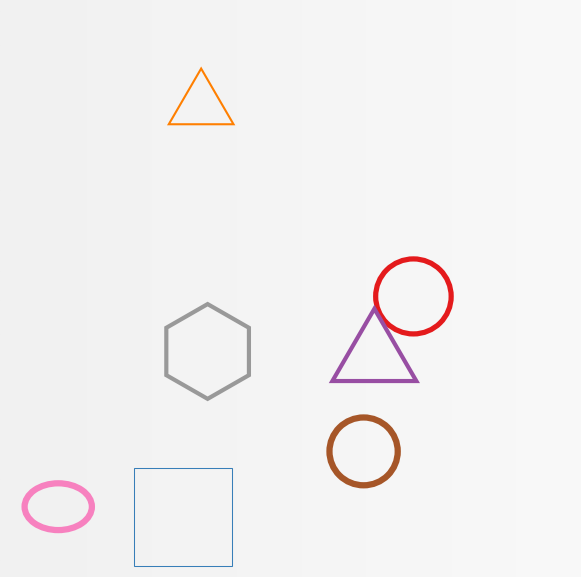[{"shape": "circle", "thickness": 2.5, "radius": 0.32, "center": [0.711, 0.486]}, {"shape": "square", "thickness": 0.5, "radius": 0.42, "center": [0.315, 0.105]}, {"shape": "triangle", "thickness": 2, "radius": 0.42, "center": [0.644, 0.381]}, {"shape": "triangle", "thickness": 1, "radius": 0.32, "center": [0.346, 0.816]}, {"shape": "circle", "thickness": 3, "radius": 0.29, "center": [0.626, 0.218]}, {"shape": "oval", "thickness": 3, "radius": 0.29, "center": [0.1, 0.122]}, {"shape": "hexagon", "thickness": 2, "radius": 0.41, "center": [0.357, 0.391]}]